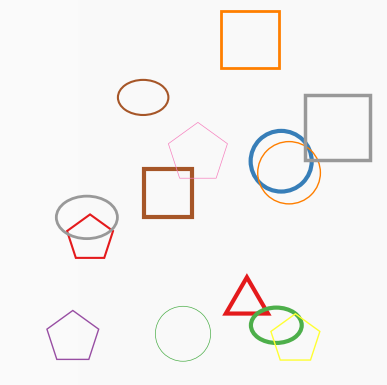[{"shape": "triangle", "thickness": 3, "radius": 0.31, "center": [0.637, 0.217]}, {"shape": "pentagon", "thickness": 1.5, "radius": 0.31, "center": [0.232, 0.381]}, {"shape": "circle", "thickness": 3, "radius": 0.39, "center": [0.726, 0.581]}, {"shape": "oval", "thickness": 3, "radius": 0.33, "center": [0.713, 0.155]}, {"shape": "circle", "thickness": 0.5, "radius": 0.36, "center": [0.472, 0.133]}, {"shape": "pentagon", "thickness": 1, "radius": 0.35, "center": [0.188, 0.123]}, {"shape": "square", "thickness": 2, "radius": 0.38, "center": [0.646, 0.897]}, {"shape": "circle", "thickness": 1, "radius": 0.4, "center": [0.746, 0.551]}, {"shape": "pentagon", "thickness": 1, "radius": 0.33, "center": [0.762, 0.119]}, {"shape": "oval", "thickness": 1.5, "radius": 0.33, "center": [0.369, 0.747]}, {"shape": "square", "thickness": 3, "radius": 0.32, "center": [0.433, 0.499]}, {"shape": "pentagon", "thickness": 0.5, "radius": 0.4, "center": [0.511, 0.602]}, {"shape": "square", "thickness": 2.5, "radius": 0.42, "center": [0.871, 0.669]}, {"shape": "oval", "thickness": 2, "radius": 0.39, "center": [0.224, 0.435]}]